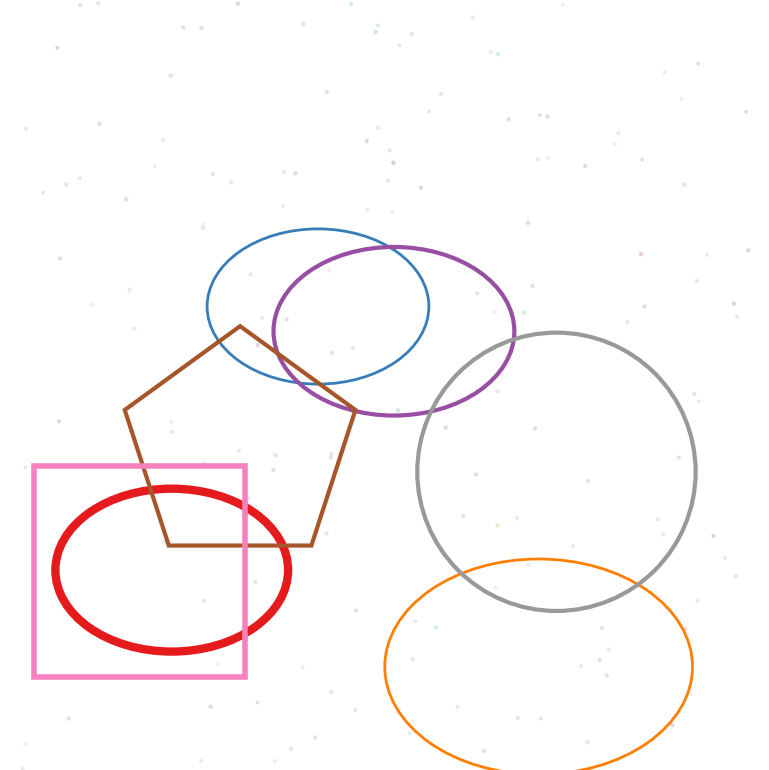[{"shape": "oval", "thickness": 3, "radius": 0.76, "center": [0.223, 0.26]}, {"shape": "oval", "thickness": 1, "radius": 0.72, "center": [0.413, 0.602]}, {"shape": "oval", "thickness": 1.5, "radius": 0.78, "center": [0.512, 0.57]}, {"shape": "oval", "thickness": 1, "radius": 1.0, "center": [0.7, 0.134]}, {"shape": "pentagon", "thickness": 1.5, "radius": 0.79, "center": [0.312, 0.419]}, {"shape": "square", "thickness": 2, "radius": 0.69, "center": [0.181, 0.258]}, {"shape": "circle", "thickness": 1.5, "radius": 0.9, "center": [0.723, 0.387]}]